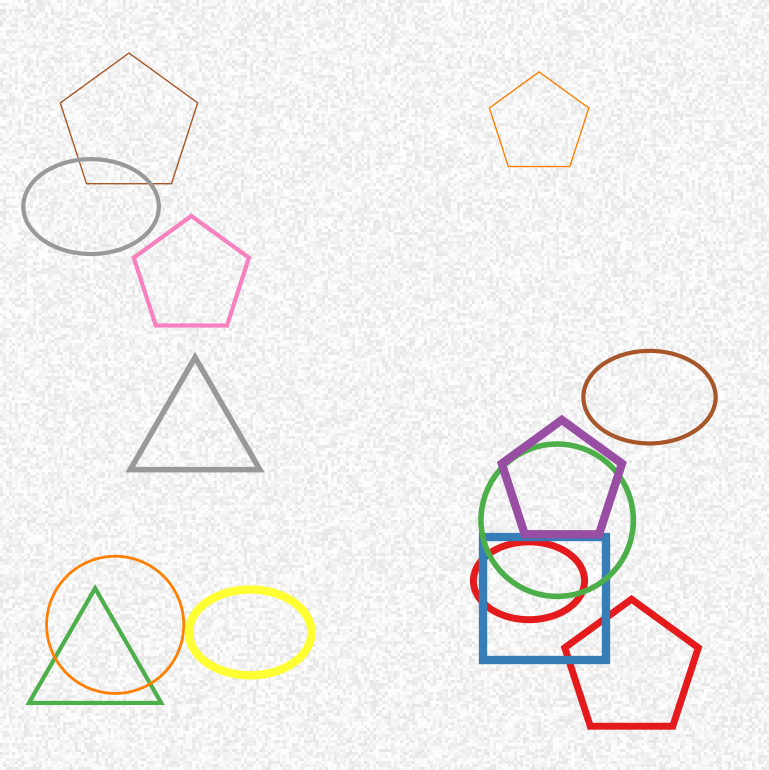[{"shape": "oval", "thickness": 2.5, "radius": 0.36, "center": [0.687, 0.246]}, {"shape": "pentagon", "thickness": 2.5, "radius": 0.46, "center": [0.82, 0.131]}, {"shape": "square", "thickness": 3, "radius": 0.4, "center": [0.707, 0.223]}, {"shape": "triangle", "thickness": 1.5, "radius": 0.5, "center": [0.124, 0.137]}, {"shape": "circle", "thickness": 2, "radius": 0.49, "center": [0.724, 0.324]}, {"shape": "pentagon", "thickness": 3, "radius": 0.41, "center": [0.73, 0.373]}, {"shape": "pentagon", "thickness": 0.5, "radius": 0.34, "center": [0.7, 0.839]}, {"shape": "circle", "thickness": 1, "radius": 0.45, "center": [0.15, 0.189]}, {"shape": "oval", "thickness": 3, "radius": 0.4, "center": [0.325, 0.179]}, {"shape": "oval", "thickness": 1.5, "radius": 0.43, "center": [0.844, 0.484]}, {"shape": "pentagon", "thickness": 0.5, "radius": 0.47, "center": [0.168, 0.837]}, {"shape": "pentagon", "thickness": 1.5, "radius": 0.39, "center": [0.248, 0.641]}, {"shape": "triangle", "thickness": 2, "radius": 0.49, "center": [0.253, 0.439]}, {"shape": "oval", "thickness": 1.5, "radius": 0.44, "center": [0.118, 0.732]}]